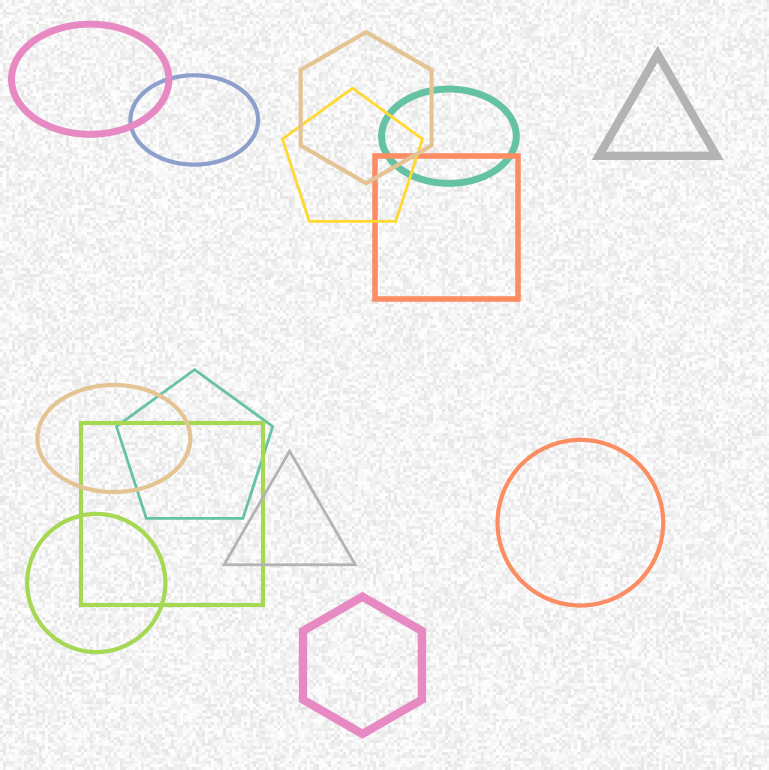[{"shape": "pentagon", "thickness": 1, "radius": 0.53, "center": [0.253, 0.413]}, {"shape": "oval", "thickness": 2.5, "radius": 0.44, "center": [0.583, 0.823]}, {"shape": "square", "thickness": 2, "radius": 0.46, "center": [0.58, 0.704]}, {"shape": "circle", "thickness": 1.5, "radius": 0.54, "center": [0.754, 0.321]}, {"shape": "oval", "thickness": 1.5, "radius": 0.41, "center": [0.252, 0.844]}, {"shape": "hexagon", "thickness": 3, "radius": 0.45, "center": [0.471, 0.136]}, {"shape": "oval", "thickness": 2.5, "radius": 0.51, "center": [0.117, 0.897]}, {"shape": "circle", "thickness": 1.5, "radius": 0.45, "center": [0.125, 0.243]}, {"shape": "square", "thickness": 1.5, "radius": 0.59, "center": [0.223, 0.333]}, {"shape": "pentagon", "thickness": 1, "radius": 0.48, "center": [0.458, 0.79]}, {"shape": "oval", "thickness": 1.5, "radius": 0.5, "center": [0.148, 0.431]}, {"shape": "hexagon", "thickness": 1.5, "radius": 0.49, "center": [0.475, 0.86]}, {"shape": "triangle", "thickness": 3, "radius": 0.44, "center": [0.854, 0.842]}, {"shape": "triangle", "thickness": 1, "radius": 0.49, "center": [0.376, 0.316]}]